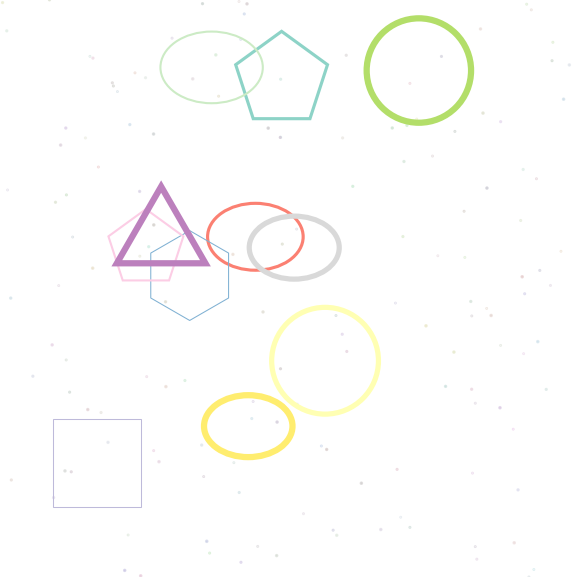[{"shape": "pentagon", "thickness": 1.5, "radius": 0.42, "center": [0.488, 0.861]}, {"shape": "circle", "thickness": 2.5, "radius": 0.46, "center": [0.563, 0.374]}, {"shape": "square", "thickness": 0.5, "radius": 0.38, "center": [0.168, 0.197]}, {"shape": "oval", "thickness": 1.5, "radius": 0.41, "center": [0.442, 0.589]}, {"shape": "hexagon", "thickness": 0.5, "radius": 0.39, "center": [0.328, 0.522]}, {"shape": "circle", "thickness": 3, "radius": 0.45, "center": [0.725, 0.877]}, {"shape": "pentagon", "thickness": 1, "radius": 0.34, "center": [0.253, 0.569]}, {"shape": "oval", "thickness": 2.5, "radius": 0.39, "center": [0.509, 0.57]}, {"shape": "triangle", "thickness": 3, "radius": 0.44, "center": [0.279, 0.588]}, {"shape": "oval", "thickness": 1, "radius": 0.44, "center": [0.366, 0.882]}, {"shape": "oval", "thickness": 3, "radius": 0.38, "center": [0.43, 0.261]}]